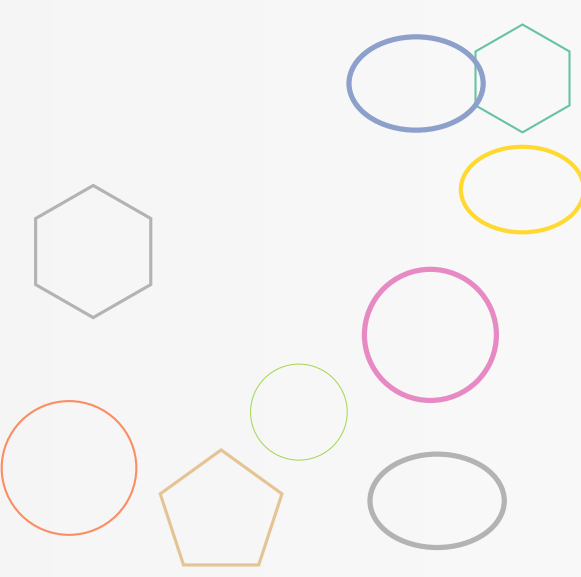[{"shape": "hexagon", "thickness": 1, "radius": 0.47, "center": [0.899, 0.863]}, {"shape": "circle", "thickness": 1, "radius": 0.58, "center": [0.119, 0.189]}, {"shape": "oval", "thickness": 2.5, "radius": 0.58, "center": [0.716, 0.855]}, {"shape": "circle", "thickness": 2.5, "radius": 0.57, "center": [0.74, 0.419]}, {"shape": "circle", "thickness": 0.5, "radius": 0.42, "center": [0.514, 0.286]}, {"shape": "oval", "thickness": 2, "radius": 0.53, "center": [0.899, 0.671]}, {"shape": "pentagon", "thickness": 1.5, "radius": 0.55, "center": [0.38, 0.11]}, {"shape": "oval", "thickness": 2.5, "radius": 0.58, "center": [0.752, 0.132]}, {"shape": "hexagon", "thickness": 1.5, "radius": 0.57, "center": [0.16, 0.564]}]